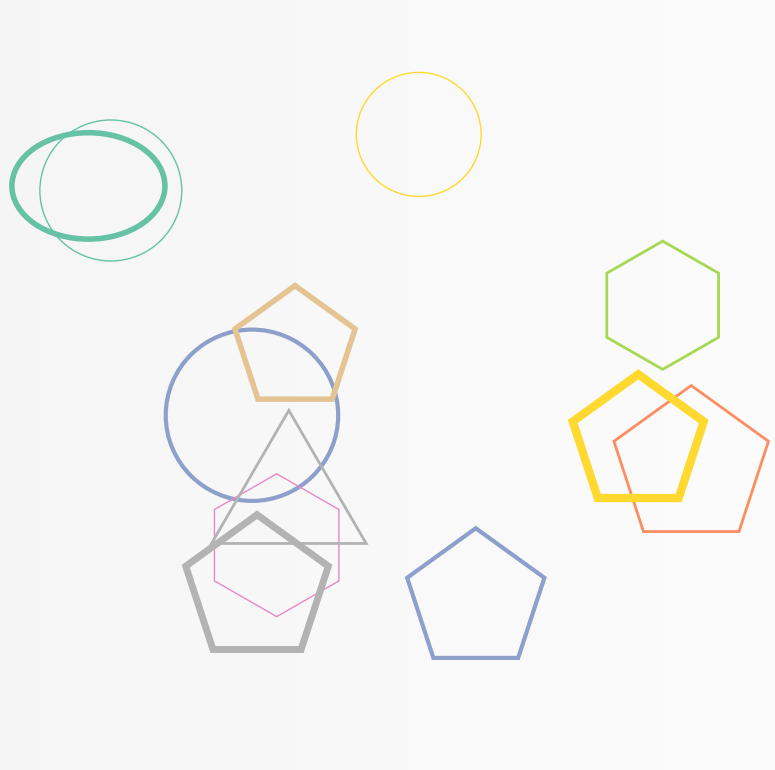[{"shape": "oval", "thickness": 2, "radius": 0.49, "center": [0.114, 0.759]}, {"shape": "circle", "thickness": 0.5, "radius": 0.46, "center": [0.143, 0.753]}, {"shape": "pentagon", "thickness": 1, "radius": 0.52, "center": [0.892, 0.394]}, {"shape": "pentagon", "thickness": 1.5, "radius": 0.47, "center": [0.614, 0.221]}, {"shape": "circle", "thickness": 1.5, "radius": 0.56, "center": [0.325, 0.461]}, {"shape": "hexagon", "thickness": 0.5, "radius": 0.46, "center": [0.357, 0.292]}, {"shape": "hexagon", "thickness": 1, "radius": 0.42, "center": [0.855, 0.604]}, {"shape": "pentagon", "thickness": 3, "radius": 0.44, "center": [0.824, 0.425]}, {"shape": "circle", "thickness": 0.5, "radius": 0.4, "center": [0.54, 0.825]}, {"shape": "pentagon", "thickness": 2, "radius": 0.41, "center": [0.381, 0.548]}, {"shape": "triangle", "thickness": 1, "radius": 0.58, "center": [0.373, 0.352]}, {"shape": "pentagon", "thickness": 2.5, "radius": 0.48, "center": [0.332, 0.235]}]